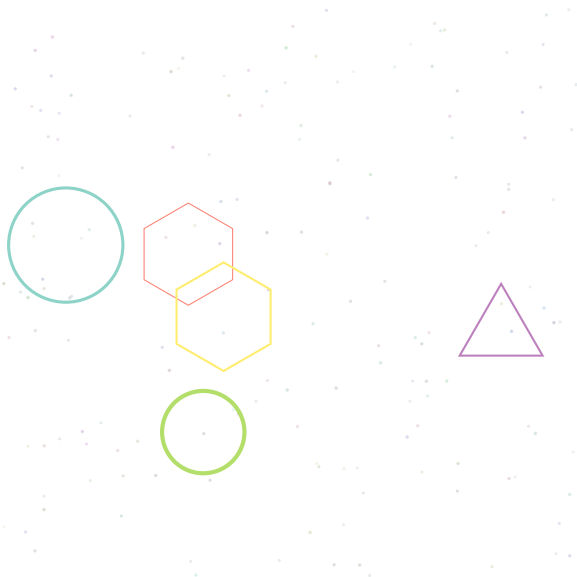[{"shape": "circle", "thickness": 1.5, "radius": 0.49, "center": [0.114, 0.575]}, {"shape": "hexagon", "thickness": 0.5, "radius": 0.44, "center": [0.326, 0.559]}, {"shape": "circle", "thickness": 2, "radius": 0.36, "center": [0.352, 0.251]}, {"shape": "triangle", "thickness": 1, "radius": 0.41, "center": [0.868, 0.425]}, {"shape": "hexagon", "thickness": 1, "radius": 0.47, "center": [0.387, 0.451]}]